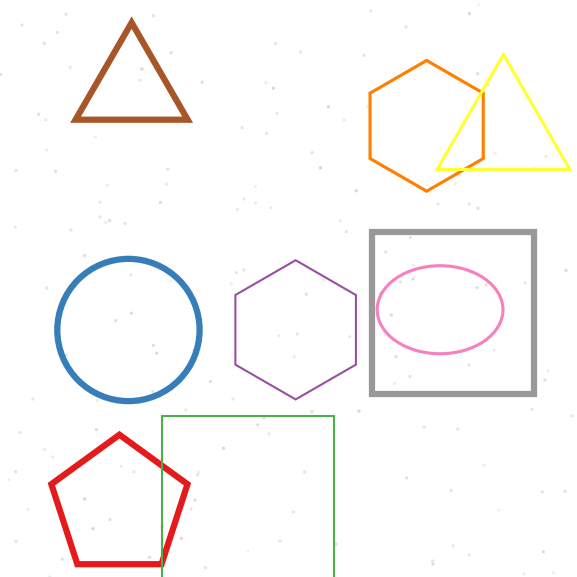[{"shape": "pentagon", "thickness": 3, "radius": 0.62, "center": [0.207, 0.122]}, {"shape": "circle", "thickness": 3, "radius": 0.62, "center": [0.222, 0.428]}, {"shape": "square", "thickness": 1, "radius": 0.75, "center": [0.429, 0.13]}, {"shape": "hexagon", "thickness": 1, "radius": 0.6, "center": [0.512, 0.428]}, {"shape": "hexagon", "thickness": 1.5, "radius": 0.57, "center": [0.739, 0.781]}, {"shape": "triangle", "thickness": 1.5, "radius": 0.66, "center": [0.872, 0.772]}, {"shape": "triangle", "thickness": 3, "radius": 0.56, "center": [0.228, 0.848]}, {"shape": "oval", "thickness": 1.5, "radius": 0.54, "center": [0.762, 0.463]}, {"shape": "square", "thickness": 3, "radius": 0.7, "center": [0.784, 0.457]}]